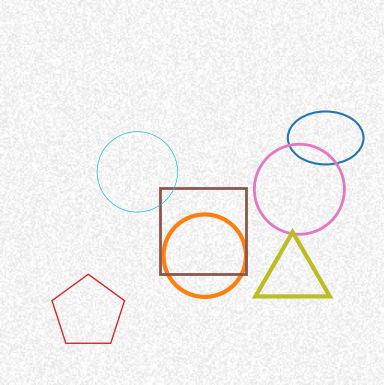[{"shape": "oval", "thickness": 1.5, "radius": 0.49, "center": [0.846, 0.642]}, {"shape": "circle", "thickness": 3, "radius": 0.54, "center": [0.532, 0.336]}, {"shape": "pentagon", "thickness": 1, "radius": 0.5, "center": [0.229, 0.189]}, {"shape": "square", "thickness": 2, "radius": 0.56, "center": [0.527, 0.399]}, {"shape": "circle", "thickness": 2, "radius": 0.58, "center": [0.778, 0.508]}, {"shape": "triangle", "thickness": 3, "radius": 0.56, "center": [0.76, 0.286]}, {"shape": "circle", "thickness": 0.5, "radius": 0.52, "center": [0.357, 0.554]}]